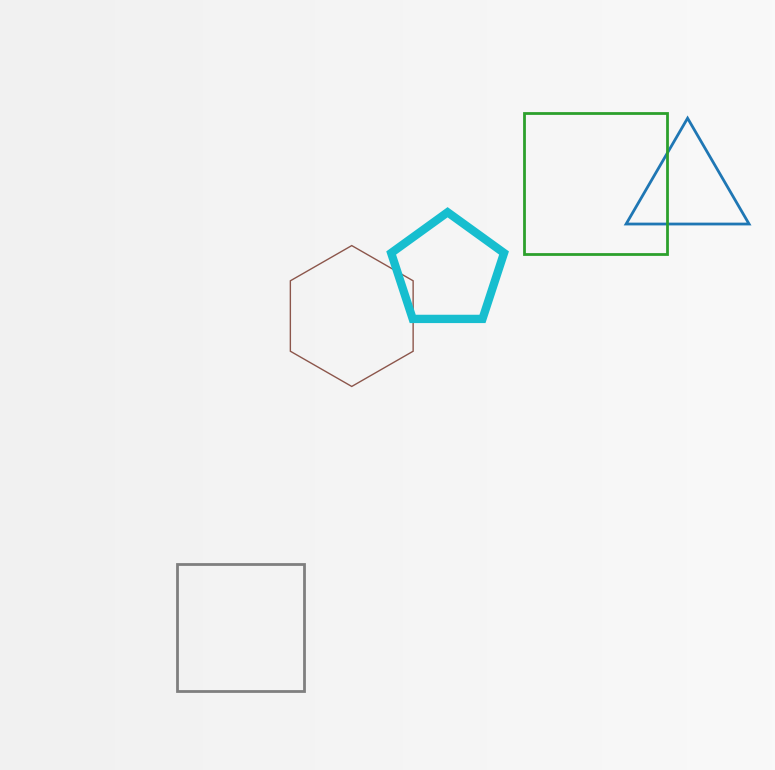[{"shape": "triangle", "thickness": 1, "radius": 0.46, "center": [0.887, 0.755]}, {"shape": "square", "thickness": 1, "radius": 0.46, "center": [0.768, 0.762]}, {"shape": "hexagon", "thickness": 0.5, "radius": 0.46, "center": [0.454, 0.59]}, {"shape": "square", "thickness": 1, "radius": 0.41, "center": [0.31, 0.185]}, {"shape": "pentagon", "thickness": 3, "radius": 0.38, "center": [0.578, 0.648]}]